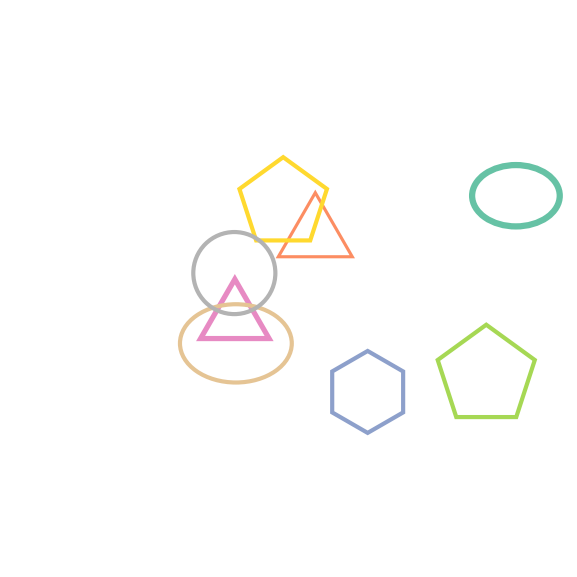[{"shape": "oval", "thickness": 3, "radius": 0.38, "center": [0.893, 0.66]}, {"shape": "triangle", "thickness": 1.5, "radius": 0.37, "center": [0.546, 0.592]}, {"shape": "hexagon", "thickness": 2, "radius": 0.35, "center": [0.637, 0.32]}, {"shape": "triangle", "thickness": 2.5, "radius": 0.34, "center": [0.407, 0.447]}, {"shape": "pentagon", "thickness": 2, "radius": 0.44, "center": [0.842, 0.348]}, {"shape": "pentagon", "thickness": 2, "radius": 0.4, "center": [0.49, 0.647]}, {"shape": "oval", "thickness": 2, "radius": 0.48, "center": [0.408, 0.405]}, {"shape": "circle", "thickness": 2, "radius": 0.36, "center": [0.406, 0.526]}]